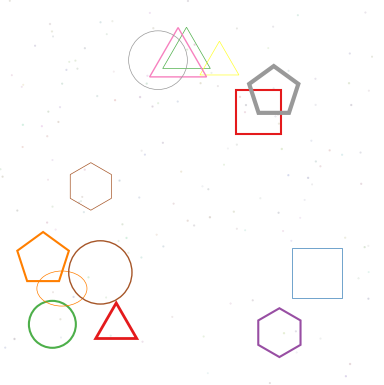[{"shape": "square", "thickness": 1.5, "radius": 0.29, "center": [0.671, 0.709]}, {"shape": "triangle", "thickness": 2, "radius": 0.31, "center": [0.302, 0.152]}, {"shape": "square", "thickness": 0.5, "radius": 0.32, "center": [0.823, 0.291]}, {"shape": "circle", "thickness": 1.5, "radius": 0.3, "center": [0.136, 0.158]}, {"shape": "triangle", "thickness": 0.5, "radius": 0.36, "center": [0.484, 0.858]}, {"shape": "hexagon", "thickness": 1.5, "radius": 0.32, "center": [0.726, 0.136]}, {"shape": "pentagon", "thickness": 1.5, "radius": 0.35, "center": [0.112, 0.327]}, {"shape": "oval", "thickness": 0.5, "radius": 0.33, "center": [0.161, 0.251]}, {"shape": "triangle", "thickness": 0.5, "radius": 0.29, "center": [0.57, 0.835]}, {"shape": "circle", "thickness": 1, "radius": 0.41, "center": [0.261, 0.292]}, {"shape": "hexagon", "thickness": 0.5, "radius": 0.31, "center": [0.236, 0.516]}, {"shape": "triangle", "thickness": 1, "radius": 0.43, "center": [0.463, 0.843]}, {"shape": "pentagon", "thickness": 3, "radius": 0.34, "center": [0.711, 0.761]}, {"shape": "circle", "thickness": 0.5, "radius": 0.38, "center": [0.41, 0.844]}]